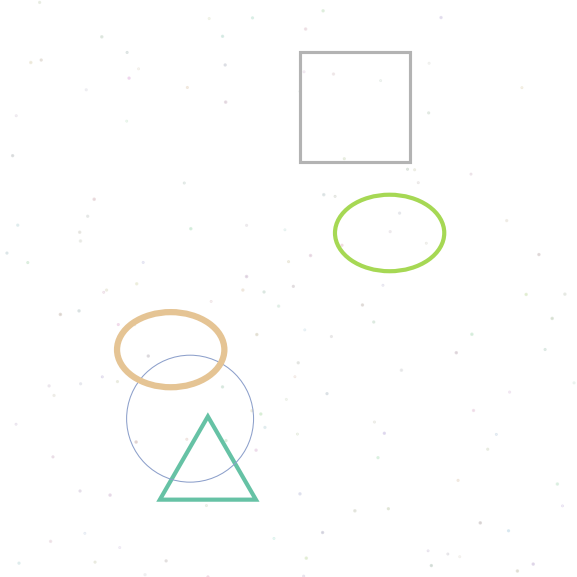[{"shape": "triangle", "thickness": 2, "radius": 0.48, "center": [0.36, 0.182]}, {"shape": "circle", "thickness": 0.5, "radius": 0.55, "center": [0.329, 0.274]}, {"shape": "oval", "thickness": 2, "radius": 0.47, "center": [0.675, 0.596]}, {"shape": "oval", "thickness": 3, "radius": 0.46, "center": [0.296, 0.394]}, {"shape": "square", "thickness": 1.5, "radius": 0.48, "center": [0.615, 0.813]}]